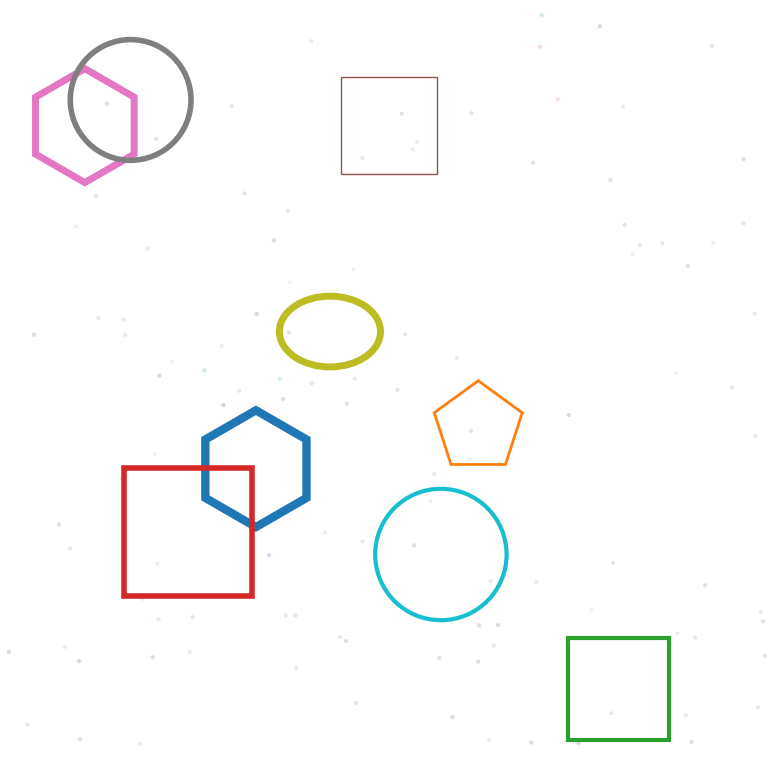[{"shape": "hexagon", "thickness": 3, "radius": 0.38, "center": [0.332, 0.391]}, {"shape": "pentagon", "thickness": 1, "radius": 0.3, "center": [0.621, 0.445]}, {"shape": "square", "thickness": 1.5, "radius": 0.33, "center": [0.803, 0.105]}, {"shape": "square", "thickness": 2, "radius": 0.42, "center": [0.244, 0.309]}, {"shape": "square", "thickness": 0.5, "radius": 0.31, "center": [0.505, 0.837]}, {"shape": "hexagon", "thickness": 2.5, "radius": 0.37, "center": [0.11, 0.837]}, {"shape": "circle", "thickness": 2, "radius": 0.39, "center": [0.17, 0.87]}, {"shape": "oval", "thickness": 2.5, "radius": 0.33, "center": [0.429, 0.569]}, {"shape": "circle", "thickness": 1.5, "radius": 0.43, "center": [0.573, 0.28]}]